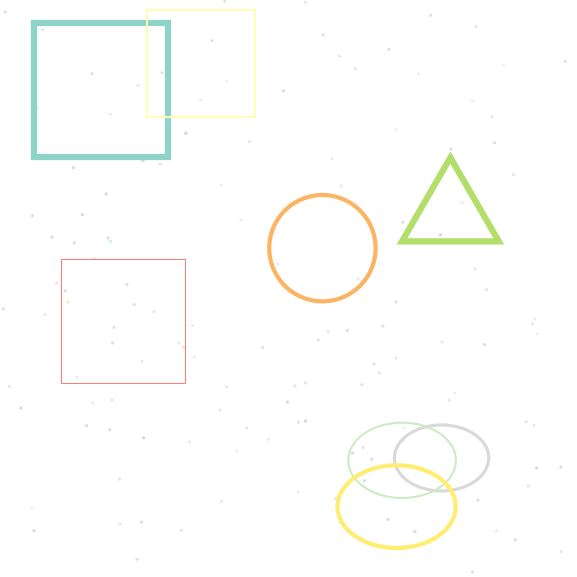[{"shape": "square", "thickness": 3, "radius": 0.58, "center": [0.175, 0.844]}, {"shape": "square", "thickness": 1, "radius": 0.47, "center": [0.349, 0.889]}, {"shape": "square", "thickness": 0.5, "radius": 0.53, "center": [0.213, 0.443]}, {"shape": "circle", "thickness": 2, "radius": 0.46, "center": [0.558, 0.569]}, {"shape": "triangle", "thickness": 3, "radius": 0.48, "center": [0.78, 0.63]}, {"shape": "oval", "thickness": 1.5, "radius": 0.41, "center": [0.765, 0.206]}, {"shape": "oval", "thickness": 1, "radius": 0.47, "center": [0.696, 0.202]}, {"shape": "oval", "thickness": 2, "radius": 0.51, "center": [0.687, 0.122]}]